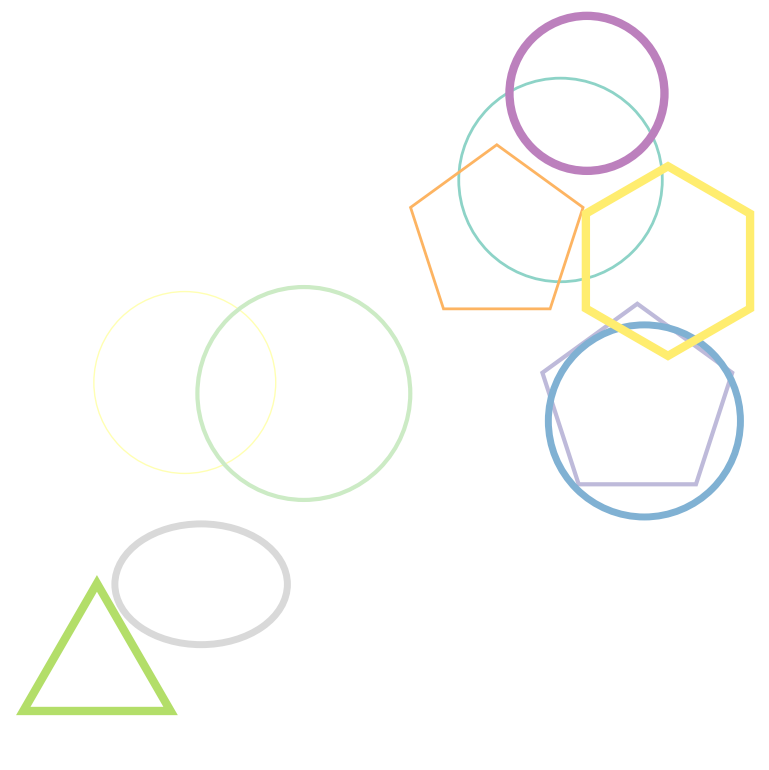[{"shape": "circle", "thickness": 1, "radius": 0.66, "center": [0.728, 0.766]}, {"shape": "circle", "thickness": 0.5, "radius": 0.59, "center": [0.24, 0.503]}, {"shape": "pentagon", "thickness": 1.5, "radius": 0.65, "center": [0.828, 0.476]}, {"shape": "circle", "thickness": 2.5, "radius": 0.62, "center": [0.837, 0.453]}, {"shape": "pentagon", "thickness": 1, "radius": 0.59, "center": [0.645, 0.694]}, {"shape": "triangle", "thickness": 3, "radius": 0.55, "center": [0.126, 0.132]}, {"shape": "oval", "thickness": 2.5, "radius": 0.56, "center": [0.261, 0.241]}, {"shape": "circle", "thickness": 3, "radius": 0.5, "center": [0.762, 0.879]}, {"shape": "circle", "thickness": 1.5, "radius": 0.69, "center": [0.395, 0.489]}, {"shape": "hexagon", "thickness": 3, "radius": 0.62, "center": [0.868, 0.661]}]